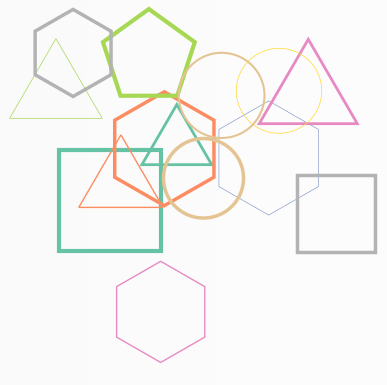[{"shape": "square", "thickness": 3, "radius": 0.66, "center": [0.285, 0.479]}, {"shape": "triangle", "thickness": 2, "radius": 0.52, "center": [0.456, 0.624]}, {"shape": "hexagon", "thickness": 2.5, "radius": 0.74, "center": [0.424, 0.614]}, {"shape": "triangle", "thickness": 1, "radius": 0.63, "center": [0.312, 0.524]}, {"shape": "hexagon", "thickness": 0.5, "radius": 0.74, "center": [0.693, 0.59]}, {"shape": "triangle", "thickness": 2, "radius": 0.73, "center": [0.796, 0.752]}, {"shape": "hexagon", "thickness": 1, "radius": 0.66, "center": [0.415, 0.19]}, {"shape": "pentagon", "thickness": 3, "radius": 0.62, "center": [0.384, 0.852]}, {"shape": "triangle", "thickness": 0.5, "radius": 0.69, "center": [0.144, 0.762]}, {"shape": "circle", "thickness": 0.5, "radius": 0.55, "center": [0.72, 0.764]}, {"shape": "circle", "thickness": 2.5, "radius": 0.52, "center": [0.525, 0.537]}, {"shape": "circle", "thickness": 1.5, "radius": 0.55, "center": [0.572, 0.752]}, {"shape": "hexagon", "thickness": 2.5, "radius": 0.57, "center": [0.189, 0.862]}, {"shape": "square", "thickness": 2.5, "radius": 0.5, "center": [0.867, 0.446]}]